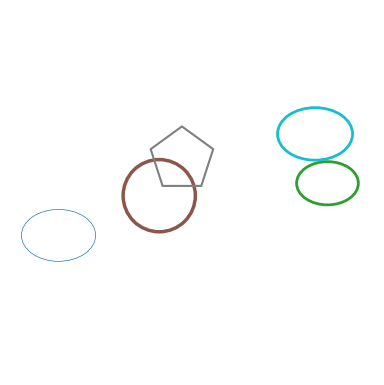[{"shape": "oval", "thickness": 0.5, "radius": 0.48, "center": [0.152, 0.389]}, {"shape": "oval", "thickness": 2, "radius": 0.4, "center": [0.851, 0.524]}, {"shape": "circle", "thickness": 2.5, "radius": 0.47, "center": [0.414, 0.492]}, {"shape": "pentagon", "thickness": 1.5, "radius": 0.43, "center": [0.473, 0.586]}, {"shape": "oval", "thickness": 2, "radius": 0.49, "center": [0.818, 0.652]}]